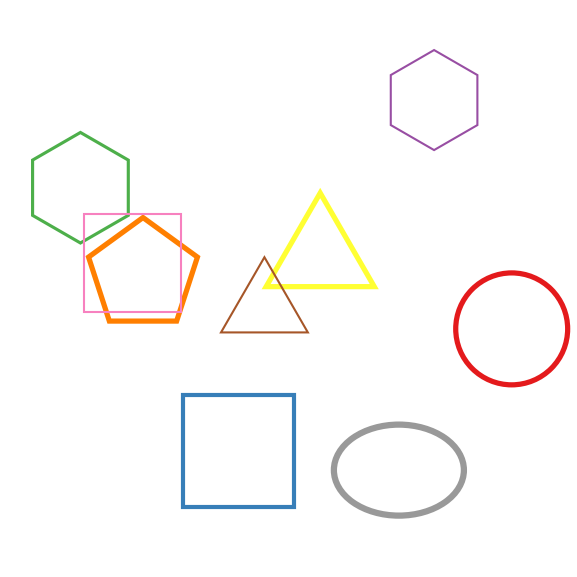[{"shape": "circle", "thickness": 2.5, "radius": 0.48, "center": [0.886, 0.43]}, {"shape": "square", "thickness": 2, "radius": 0.48, "center": [0.413, 0.218]}, {"shape": "hexagon", "thickness": 1.5, "radius": 0.48, "center": [0.139, 0.674]}, {"shape": "hexagon", "thickness": 1, "radius": 0.43, "center": [0.752, 0.826]}, {"shape": "pentagon", "thickness": 2.5, "radius": 0.5, "center": [0.248, 0.523]}, {"shape": "triangle", "thickness": 2.5, "radius": 0.54, "center": [0.554, 0.557]}, {"shape": "triangle", "thickness": 1, "radius": 0.43, "center": [0.458, 0.467]}, {"shape": "square", "thickness": 1, "radius": 0.42, "center": [0.229, 0.544]}, {"shape": "oval", "thickness": 3, "radius": 0.56, "center": [0.691, 0.185]}]